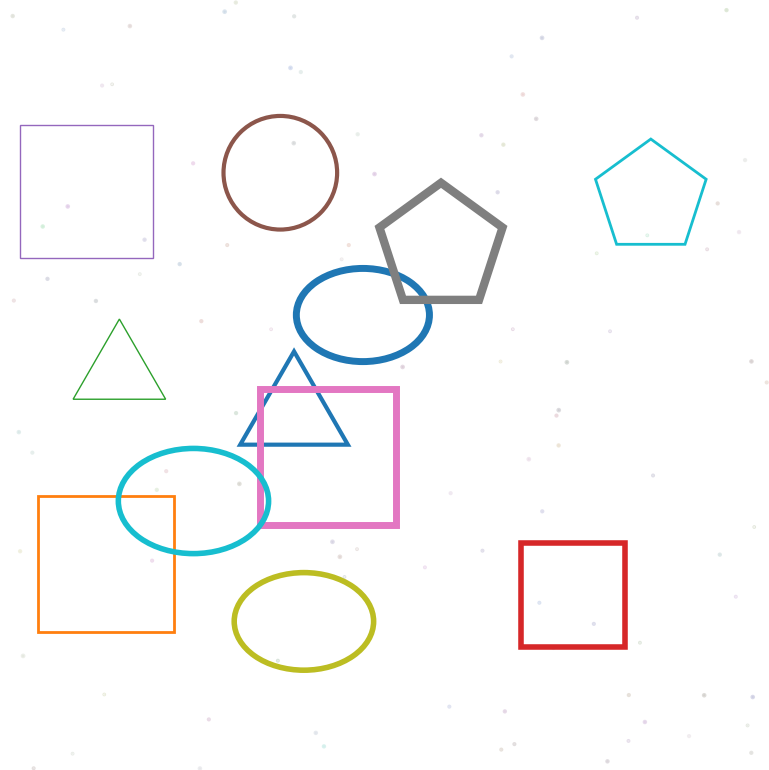[{"shape": "oval", "thickness": 2.5, "radius": 0.43, "center": [0.471, 0.591]}, {"shape": "triangle", "thickness": 1.5, "radius": 0.4, "center": [0.382, 0.463]}, {"shape": "square", "thickness": 1, "radius": 0.44, "center": [0.138, 0.268]}, {"shape": "triangle", "thickness": 0.5, "radius": 0.35, "center": [0.155, 0.516]}, {"shape": "square", "thickness": 2, "radius": 0.34, "center": [0.745, 0.227]}, {"shape": "square", "thickness": 0.5, "radius": 0.43, "center": [0.112, 0.751]}, {"shape": "circle", "thickness": 1.5, "radius": 0.37, "center": [0.364, 0.776]}, {"shape": "square", "thickness": 2.5, "radius": 0.44, "center": [0.426, 0.406]}, {"shape": "pentagon", "thickness": 3, "radius": 0.42, "center": [0.573, 0.679]}, {"shape": "oval", "thickness": 2, "radius": 0.45, "center": [0.395, 0.193]}, {"shape": "oval", "thickness": 2, "radius": 0.49, "center": [0.251, 0.349]}, {"shape": "pentagon", "thickness": 1, "radius": 0.38, "center": [0.845, 0.744]}]